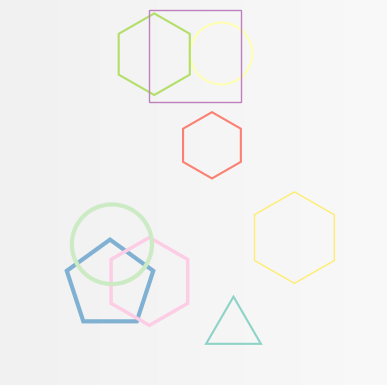[{"shape": "triangle", "thickness": 1.5, "radius": 0.41, "center": [0.603, 0.148]}, {"shape": "circle", "thickness": 1.5, "radius": 0.4, "center": [0.571, 0.861]}, {"shape": "hexagon", "thickness": 1.5, "radius": 0.43, "center": [0.547, 0.623]}, {"shape": "pentagon", "thickness": 3, "radius": 0.59, "center": [0.284, 0.26]}, {"shape": "hexagon", "thickness": 1.5, "radius": 0.53, "center": [0.398, 0.859]}, {"shape": "hexagon", "thickness": 2.5, "radius": 0.57, "center": [0.386, 0.269]}, {"shape": "square", "thickness": 1, "radius": 0.6, "center": [0.503, 0.855]}, {"shape": "circle", "thickness": 3, "radius": 0.52, "center": [0.289, 0.366]}, {"shape": "hexagon", "thickness": 1, "radius": 0.59, "center": [0.76, 0.383]}]